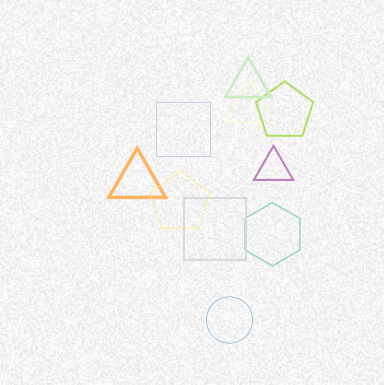[{"shape": "hexagon", "thickness": 1, "radius": 0.41, "center": [0.708, 0.392]}, {"shape": "triangle", "thickness": 0.5, "radius": 0.37, "center": [0.649, 0.72]}, {"shape": "square", "thickness": 0.5, "radius": 0.35, "center": [0.476, 0.665]}, {"shape": "circle", "thickness": 0.5, "radius": 0.3, "center": [0.596, 0.169]}, {"shape": "triangle", "thickness": 2.5, "radius": 0.43, "center": [0.356, 0.53]}, {"shape": "pentagon", "thickness": 1.5, "radius": 0.39, "center": [0.739, 0.711]}, {"shape": "square", "thickness": 1.5, "radius": 0.4, "center": [0.558, 0.406]}, {"shape": "triangle", "thickness": 1.5, "radius": 0.29, "center": [0.711, 0.562]}, {"shape": "triangle", "thickness": 2, "radius": 0.34, "center": [0.645, 0.782]}, {"shape": "pentagon", "thickness": 0.5, "radius": 0.41, "center": [0.468, 0.474]}]